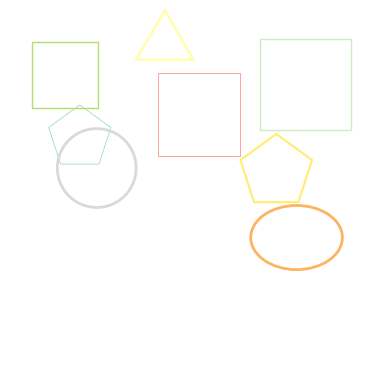[{"shape": "pentagon", "thickness": 0.5, "radius": 0.42, "center": [0.207, 0.643]}, {"shape": "triangle", "thickness": 2, "radius": 0.43, "center": [0.428, 0.888]}, {"shape": "square", "thickness": 0.5, "radius": 0.54, "center": [0.517, 0.704]}, {"shape": "oval", "thickness": 2, "radius": 0.6, "center": [0.77, 0.383]}, {"shape": "square", "thickness": 1, "radius": 0.43, "center": [0.169, 0.804]}, {"shape": "circle", "thickness": 2, "radius": 0.51, "center": [0.251, 0.564]}, {"shape": "square", "thickness": 1, "radius": 0.59, "center": [0.793, 0.78]}, {"shape": "pentagon", "thickness": 1.5, "radius": 0.49, "center": [0.718, 0.554]}]